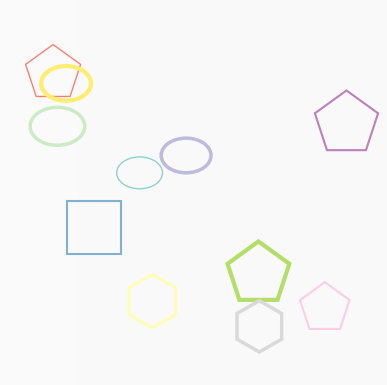[{"shape": "oval", "thickness": 1, "radius": 0.3, "center": [0.36, 0.551]}, {"shape": "hexagon", "thickness": 2, "radius": 0.35, "center": [0.393, 0.218]}, {"shape": "oval", "thickness": 2.5, "radius": 0.32, "center": [0.48, 0.596]}, {"shape": "pentagon", "thickness": 1, "radius": 0.37, "center": [0.137, 0.81]}, {"shape": "square", "thickness": 1.5, "radius": 0.35, "center": [0.243, 0.409]}, {"shape": "pentagon", "thickness": 3, "radius": 0.42, "center": [0.667, 0.289]}, {"shape": "pentagon", "thickness": 1.5, "radius": 0.34, "center": [0.838, 0.2]}, {"shape": "hexagon", "thickness": 2.5, "radius": 0.33, "center": [0.669, 0.152]}, {"shape": "pentagon", "thickness": 1.5, "radius": 0.43, "center": [0.894, 0.679]}, {"shape": "oval", "thickness": 2.5, "radius": 0.35, "center": [0.148, 0.672]}, {"shape": "oval", "thickness": 3, "radius": 0.32, "center": [0.171, 0.783]}]